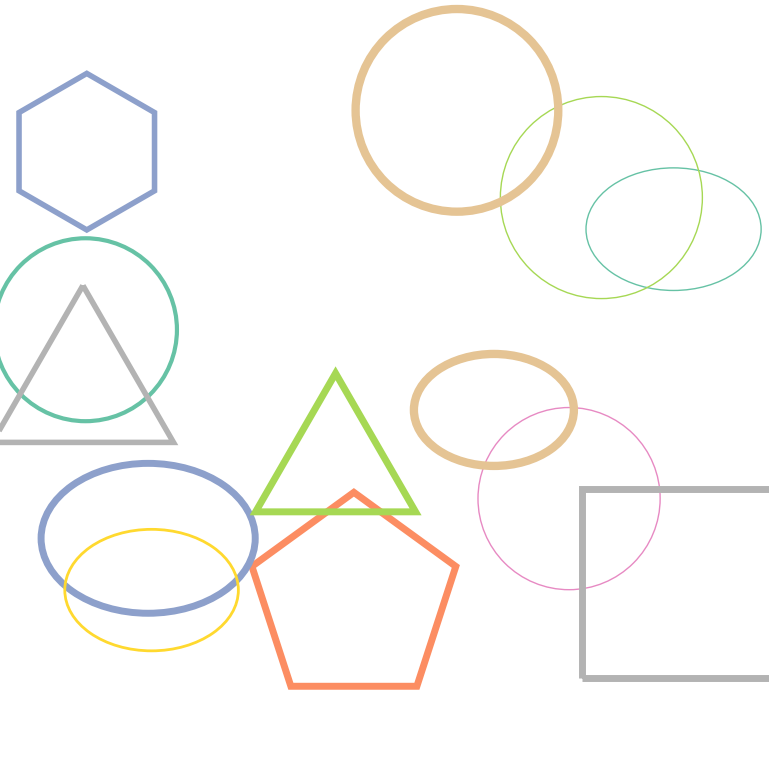[{"shape": "circle", "thickness": 1.5, "radius": 0.59, "center": [0.111, 0.572]}, {"shape": "oval", "thickness": 0.5, "radius": 0.57, "center": [0.875, 0.702]}, {"shape": "pentagon", "thickness": 2.5, "radius": 0.7, "center": [0.46, 0.221]}, {"shape": "hexagon", "thickness": 2, "radius": 0.51, "center": [0.113, 0.803]}, {"shape": "oval", "thickness": 2.5, "radius": 0.7, "center": [0.192, 0.301]}, {"shape": "circle", "thickness": 0.5, "radius": 0.59, "center": [0.739, 0.352]}, {"shape": "triangle", "thickness": 2.5, "radius": 0.6, "center": [0.436, 0.395]}, {"shape": "circle", "thickness": 0.5, "radius": 0.66, "center": [0.781, 0.743]}, {"shape": "oval", "thickness": 1, "radius": 0.56, "center": [0.197, 0.234]}, {"shape": "oval", "thickness": 3, "radius": 0.52, "center": [0.641, 0.468]}, {"shape": "circle", "thickness": 3, "radius": 0.66, "center": [0.593, 0.857]}, {"shape": "triangle", "thickness": 2, "radius": 0.68, "center": [0.108, 0.493]}, {"shape": "square", "thickness": 2.5, "radius": 0.61, "center": [0.878, 0.242]}]